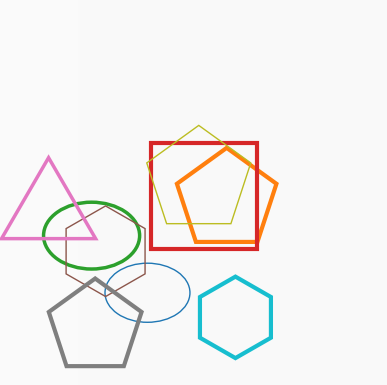[{"shape": "oval", "thickness": 1, "radius": 0.55, "center": [0.381, 0.24]}, {"shape": "pentagon", "thickness": 3, "radius": 0.68, "center": [0.585, 0.481]}, {"shape": "oval", "thickness": 2.5, "radius": 0.62, "center": [0.236, 0.388]}, {"shape": "square", "thickness": 3, "radius": 0.68, "center": [0.527, 0.491]}, {"shape": "hexagon", "thickness": 1, "radius": 0.59, "center": [0.272, 0.347]}, {"shape": "triangle", "thickness": 2.5, "radius": 0.7, "center": [0.125, 0.45]}, {"shape": "pentagon", "thickness": 3, "radius": 0.63, "center": [0.246, 0.151]}, {"shape": "pentagon", "thickness": 1, "radius": 0.71, "center": [0.513, 0.533]}, {"shape": "hexagon", "thickness": 3, "radius": 0.53, "center": [0.608, 0.176]}]